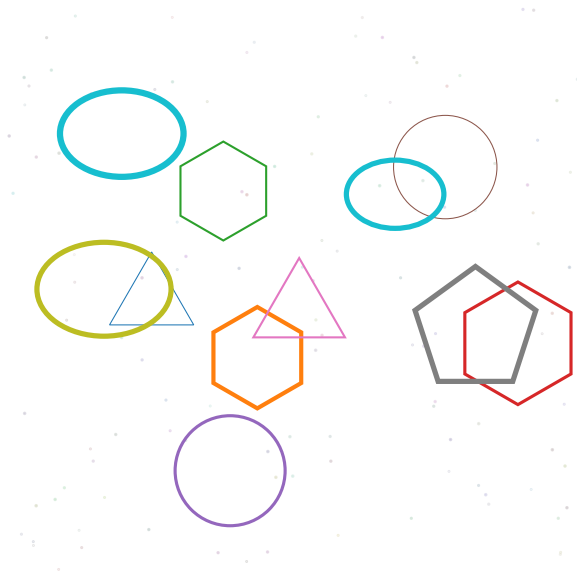[{"shape": "triangle", "thickness": 0.5, "radius": 0.42, "center": [0.263, 0.479]}, {"shape": "hexagon", "thickness": 2, "radius": 0.44, "center": [0.446, 0.38]}, {"shape": "hexagon", "thickness": 1, "radius": 0.43, "center": [0.387, 0.668]}, {"shape": "hexagon", "thickness": 1.5, "radius": 0.53, "center": [0.897, 0.405]}, {"shape": "circle", "thickness": 1.5, "radius": 0.48, "center": [0.398, 0.184]}, {"shape": "circle", "thickness": 0.5, "radius": 0.45, "center": [0.771, 0.71]}, {"shape": "triangle", "thickness": 1, "radius": 0.46, "center": [0.518, 0.461]}, {"shape": "pentagon", "thickness": 2.5, "radius": 0.55, "center": [0.823, 0.428]}, {"shape": "oval", "thickness": 2.5, "radius": 0.58, "center": [0.18, 0.498]}, {"shape": "oval", "thickness": 2.5, "radius": 0.42, "center": [0.684, 0.663]}, {"shape": "oval", "thickness": 3, "radius": 0.53, "center": [0.211, 0.768]}]